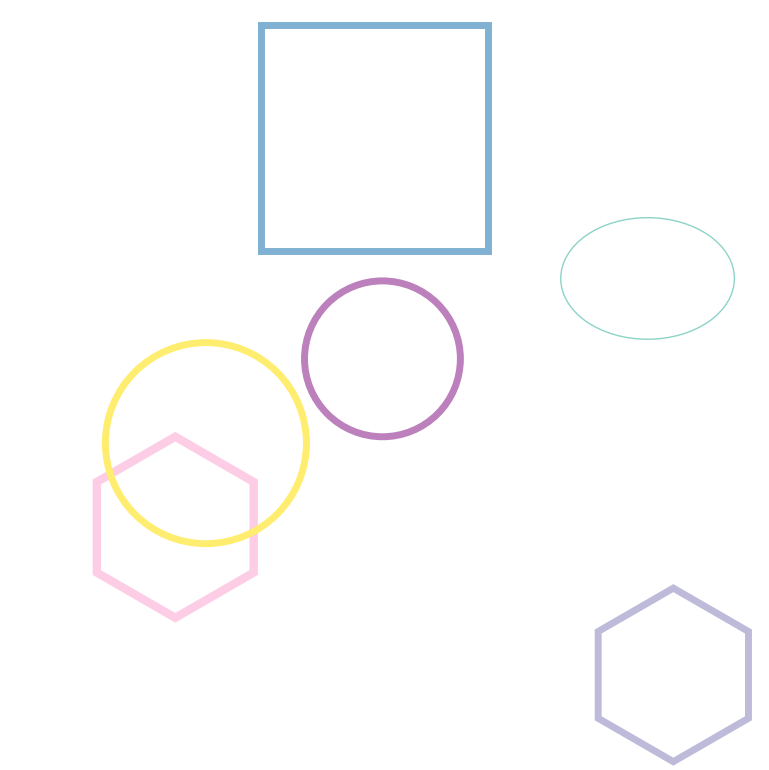[{"shape": "oval", "thickness": 0.5, "radius": 0.56, "center": [0.841, 0.638]}, {"shape": "hexagon", "thickness": 2.5, "radius": 0.56, "center": [0.874, 0.124]}, {"shape": "square", "thickness": 2.5, "radius": 0.73, "center": [0.486, 0.821]}, {"shape": "hexagon", "thickness": 3, "radius": 0.59, "center": [0.228, 0.315]}, {"shape": "circle", "thickness": 2.5, "radius": 0.51, "center": [0.497, 0.534]}, {"shape": "circle", "thickness": 2.5, "radius": 0.65, "center": [0.267, 0.425]}]